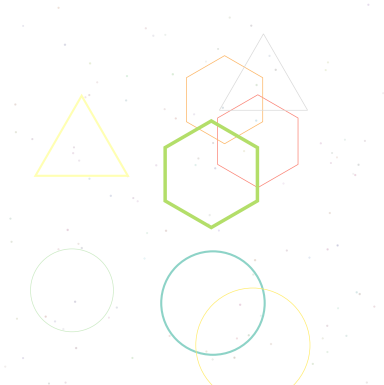[{"shape": "circle", "thickness": 1.5, "radius": 0.67, "center": [0.553, 0.213]}, {"shape": "triangle", "thickness": 1.5, "radius": 0.69, "center": [0.212, 0.613]}, {"shape": "hexagon", "thickness": 0.5, "radius": 0.6, "center": [0.67, 0.633]}, {"shape": "hexagon", "thickness": 0.5, "radius": 0.57, "center": [0.583, 0.741]}, {"shape": "hexagon", "thickness": 2.5, "radius": 0.69, "center": [0.549, 0.547]}, {"shape": "triangle", "thickness": 0.5, "radius": 0.66, "center": [0.684, 0.78]}, {"shape": "circle", "thickness": 0.5, "radius": 0.54, "center": [0.187, 0.246]}, {"shape": "circle", "thickness": 0.5, "radius": 0.74, "center": [0.657, 0.104]}]